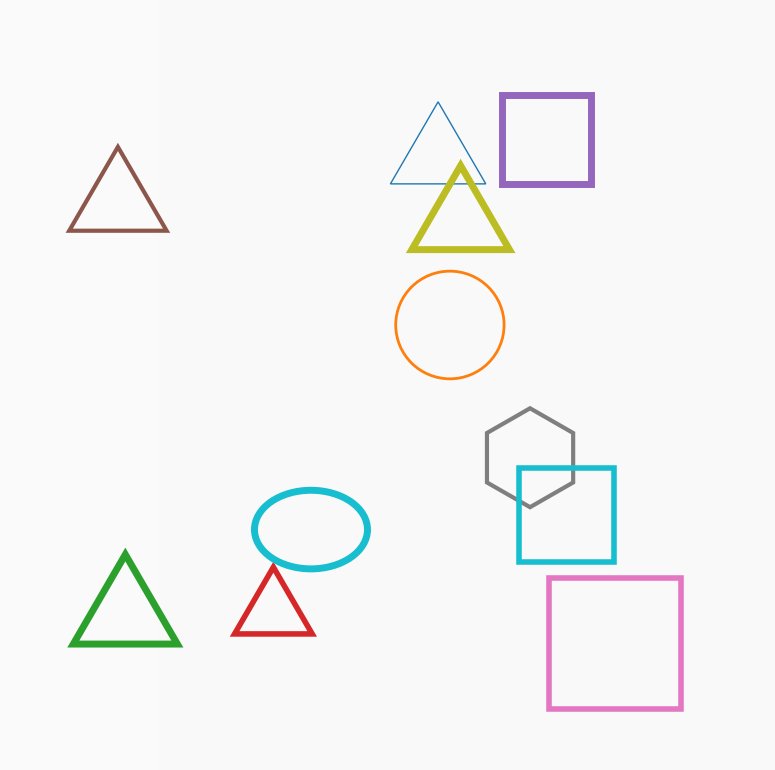[{"shape": "triangle", "thickness": 0.5, "radius": 0.36, "center": [0.565, 0.797]}, {"shape": "circle", "thickness": 1, "radius": 0.35, "center": [0.581, 0.578]}, {"shape": "triangle", "thickness": 2.5, "radius": 0.39, "center": [0.162, 0.202]}, {"shape": "triangle", "thickness": 2, "radius": 0.29, "center": [0.353, 0.206]}, {"shape": "square", "thickness": 2.5, "radius": 0.29, "center": [0.705, 0.819]}, {"shape": "triangle", "thickness": 1.5, "radius": 0.36, "center": [0.152, 0.737]}, {"shape": "square", "thickness": 2, "radius": 0.42, "center": [0.793, 0.164]}, {"shape": "hexagon", "thickness": 1.5, "radius": 0.32, "center": [0.684, 0.406]}, {"shape": "triangle", "thickness": 2.5, "radius": 0.36, "center": [0.594, 0.712]}, {"shape": "square", "thickness": 2, "radius": 0.31, "center": [0.731, 0.332]}, {"shape": "oval", "thickness": 2.5, "radius": 0.36, "center": [0.401, 0.312]}]